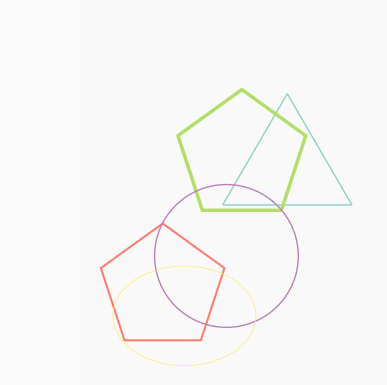[{"shape": "triangle", "thickness": 1, "radius": 0.96, "center": [0.741, 0.564]}, {"shape": "pentagon", "thickness": 1.5, "radius": 0.84, "center": [0.42, 0.252]}, {"shape": "pentagon", "thickness": 2.5, "radius": 0.87, "center": [0.624, 0.594]}, {"shape": "circle", "thickness": 1, "radius": 0.93, "center": [0.584, 0.335]}, {"shape": "oval", "thickness": 0.5, "radius": 0.92, "center": [0.476, 0.18]}]